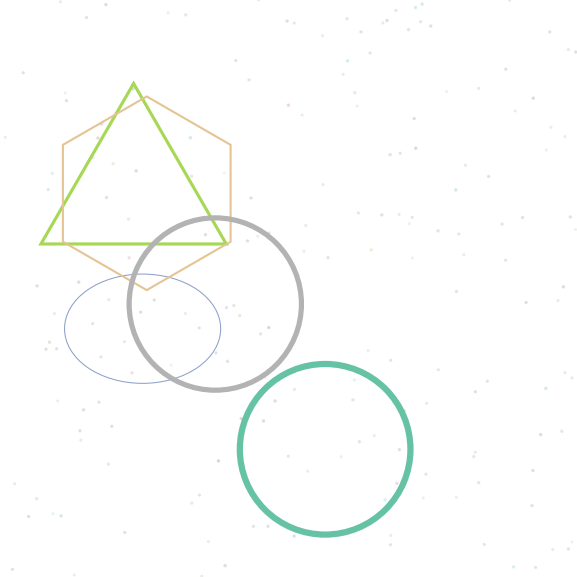[{"shape": "circle", "thickness": 3, "radius": 0.74, "center": [0.563, 0.221]}, {"shape": "oval", "thickness": 0.5, "radius": 0.68, "center": [0.247, 0.43]}, {"shape": "triangle", "thickness": 1.5, "radius": 0.93, "center": [0.231, 0.669]}, {"shape": "hexagon", "thickness": 1, "radius": 0.84, "center": [0.254, 0.664]}, {"shape": "circle", "thickness": 2.5, "radius": 0.75, "center": [0.373, 0.473]}]